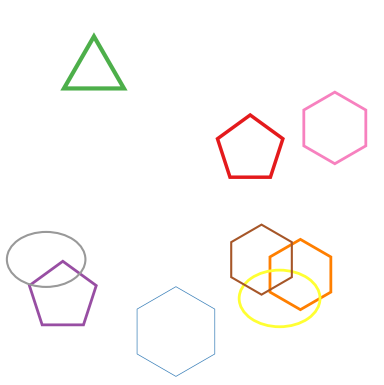[{"shape": "pentagon", "thickness": 2.5, "radius": 0.45, "center": [0.65, 0.612]}, {"shape": "hexagon", "thickness": 0.5, "radius": 0.58, "center": [0.457, 0.139]}, {"shape": "triangle", "thickness": 3, "radius": 0.45, "center": [0.244, 0.815]}, {"shape": "pentagon", "thickness": 2, "radius": 0.46, "center": [0.163, 0.23]}, {"shape": "hexagon", "thickness": 2, "radius": 0.46, "center": [0.78, 0.287]}, {"shape": "oval", "thickness": 2, "radius": 0.53, "center": [0.726, 0.225]}, {"shape": "hexagon", "thickness": 1.5, "radius": 0.45, "center": [0.679, 0.326]}, {"shape": "hexagon", "thickness": 2, "radius": 0.46, "center": [0.87, 0.668]}, {"shape": "oval", "thickness": 1.5, "radius": 0.51, "center": [0.12, 0.326]}]